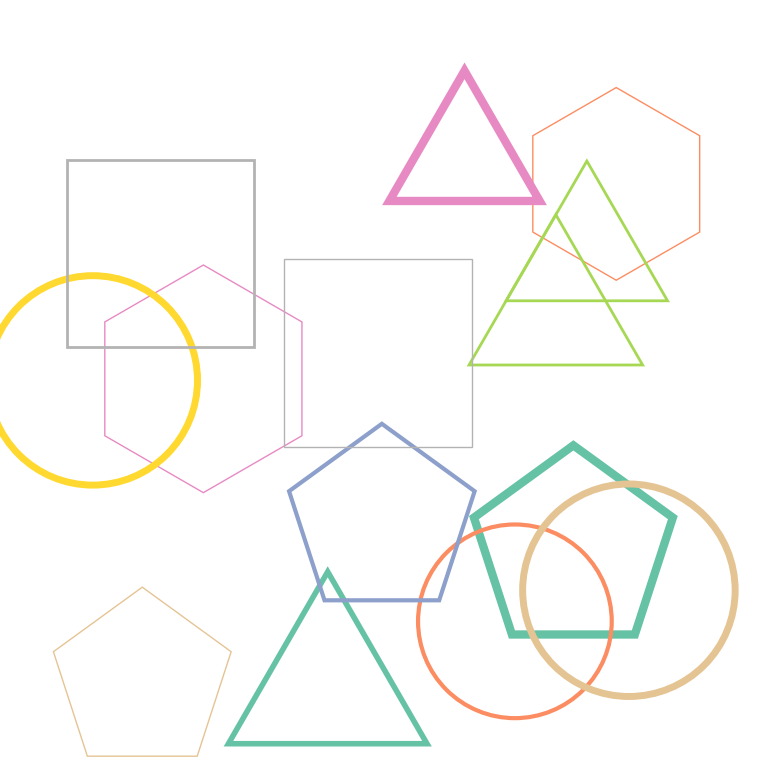[{"shape": "pentagon", "thickness": 3, "radius": 0.68, "center": [0.745, 0.286]}, {"shape": "triangle", "thickness": 2, "radius": 0.74, "center": [0.426, 0.109]}, {"shape": "hexagon", "thickness": 0.5, "radius": 0.63, "center": [0.8, 0.761]}, {"shape": "circle", "thickness": 1.5, "radius": 0.63, "center": [0.669, 0.193]}, {"shape": "pentagon", "thickness": 1.5, "radius": 0.63, "center": [0.496, 0.323]}, {"shape": "hexagon", "thickness": 0.5, "radius": 0.74, "center": [0.264, 0.508]}, {"shape": "triangle", "thickness": 3, "radius": 0.56, "center": [0.603, 0.795]}, {"shape": "triangle", "thickness": 1, "radius": 0.61, "center": [0.762, 0.67]}, {"shape": "triangle", "thickness": 1, "radius": 0.65, "center": [0.722, 0.591]}, {"shape": "circle", "thickness": 2.5, "radius": 0.68, "center": [0.12, 0.506]}, {"shape": "pentagon", "thickness": 0.5, "radius": 0.61, "center": [0.185, 0.116]}, {"shape": "circle", "thickness": 2.5, "radius": 0.69, "center": [0.817, 0.233]}, {"shape": "square", "thickness": 0.5, "radius": 0.61, "center": [0.491, 0.541]}, {"shape": "square", "thickness": 1, "radius": 0.61, "center": [0.209, 0.67]}]